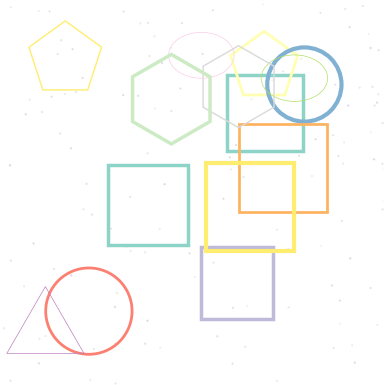[{"shape": "square", "thickness": 2.5, "radius": 0.52, "center": [0.385, 0.468]}, {"shape": "square", "thickness": 2.5, "radius": 0.49, "center": [0.688, 0.706]}, {"shape": "pentagon", "thickness": 2, "radius": 0.46, "center": [0.686, 0.827]}, {"shape": "square", "thickness": 2.5, "radius": 0.46, "center": [0.616, 0.265]}, {"shape": "circle", "thickness": 2, "radius": 0.56, "center": [0.231, 0.192]}, {"shape": "circle", "thickness": 3, "radius": 0.48, "center": [0.791, 0.78]}, {"shape": "square", "thickness": 2, "radius": 0.57, "center": [0.735, 0.564]}, {"shape": "oval", "thickness": 0.5, "radius": 0.43, "center": [0.765, 0.797]}, {"shape": "oval", "thickness": 0.5, "radius": 0.43, "center": [0.523, 0.856]}, {"shape": "hexagon", "thickness": 1, "radius": 0.53, "center": [0.62, 0.775]}, {"shape": "triangle", "thickness": 0.5, "radius": 0.58, "center": [0.118, 0.14]}, {"shape": "hexagon", "thickness": 2.5, "radius": 0.58, "center": [0.445, 0.742]}, {"shape": "pentagon", "thickness": 1, "radius": 0.5, "center": [0.17, 0.847]}, {"shape": "square", "thickness": 3, "radius": 0.58, "center": [0.65, 0.462]}]